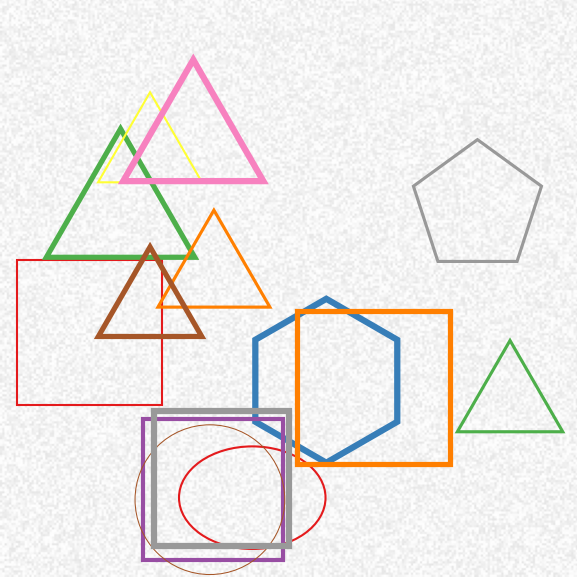[{"shape": "oval", "thickness": 1, "radius": 0.63, "center": [0.437, 0.137]}, {"shape": "square", "thickness": 1, "radius": 0.63, "center": [0.155, 0.423]}, {"shape": "hexagon", "thickness": 3, "radius": 0.71, "center": [0.565, 0.34]}, {"shape": "triangle", "thickness": 1.5, "radius": 0.53, "center": [0.883, 0.304]}, {"shape": "triangle", "thickness": 2.5, "radius": 0.74, "center": [0.209, 0.628]}, {"shape": "square", "thickness": 2, "radius": 0.61, "center": [0.369, 0.152]}, {"shape": "triangle", "thickness": 1.5, "radius": 0.56, "center": [0.37, 0.523]}, {"shape": "square", "thickness": 2.5, "radius": 0.66, "center": [0.646, 0.329]}, {"shape": "triangle", "thickness": 1, "radius": 0.52, "center": [0.26, 0.735]}, {"shape": "triangle", "thickness": 2.5, "radius": 0.52, "center": [0.26, 0.468]}, {"shape": "circle", "thickness": 0.5, "radius": 0.65, "center": [0.363, 0.134]}, {"shape": "triangle", "thickness": 3, "radius": 0.7, "center": [0.335, 0.756]}, {"shape": "square", "thickness": 3, "radius": 0.58, "center": [0.383, 0.17]}, {"shape": "pentagon", "thickness": 1.5, "radius": 0.58, "center": [0.827, 0.641]}]